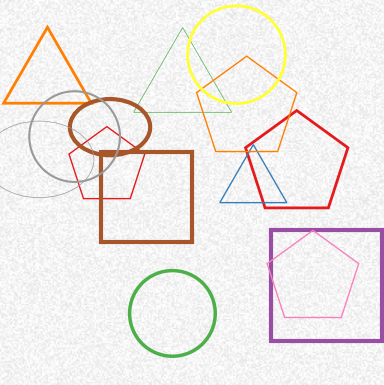[{"shape": "pentagon", "thickness": 1, "radius": 0.52, "center": [0.278, 0.568]}, {"shape": "pentagon", "thickness": 2, "radius": 0.7, "center": [0.771, 0.573]}, {"shape": "triangle", "thickness": 1, "radius": 0.5, "center": [0.658, 0.524]}, {"shape": "circle", "thickness": 2.5, "radius": 0.56, "center": [0.448, 0.186]}, {"shape": "triangle", "thickness": 0.5, "radius": 0.73, "center": [0.474, 0.782]}, {"shape": "square", "thickness": 3, "radius": 0.72, "center": [0.847, 0.257]}, {"shape": "pentagon", "thickness": 1, "radius": 0.68, "center": [0.641, 0.717]}, {"shape": "triangle", "thickness": 2, "radius": 0.66, "center": [0.123, 0.798]}, {"shape": "circle", "thickness": 2, "radius": 0.63, "center": [0.614, 0.858]}, {"shape": "oval", "thickness": 3, "radius": 0.52, "center": [0.286, 0.67]}, {"shape": "square", "thickness": 3, "radius": 0.59, "center": [0.381, 0.488]}, {"shape": "pentagon", "thickness": 1, "radius": 0.63, "center": [0.813, 0.277]}, {"shape": "oval", "thickness": 0.5, "radius": 0.71, "center": [0.102, 0.586]}, {"shape": "circle", "thickness": 1.5, "radius": 0.59, "center": [0.194, 0.645]}]